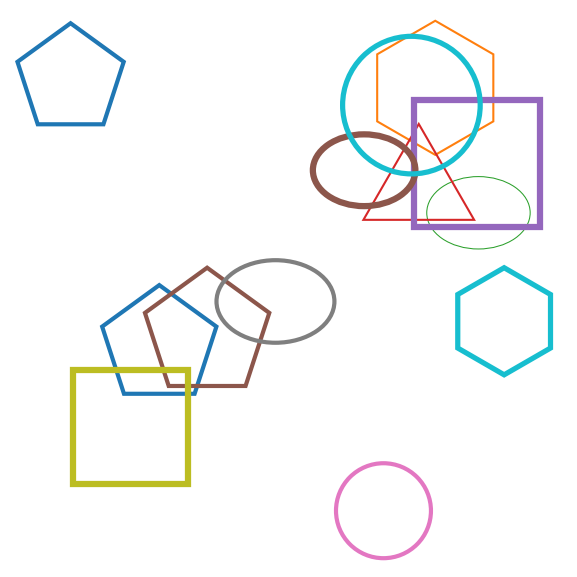[{"shape": "pentagon", "thickness": 2, "radius": 0.52, "center": [0.276, 0.401]}, {"shape": "pentagon", "thickness": 2, "radius": 0.48, "center": [0.122, 0.862]}, {"shape": "hexagon", "thickness": 1, "radius": 0.58, "center": [0.754, 0.847]}, {"shape": "oval", "thickness": 0.5, "radius": 0.45, "center": [0.829, 0.631]}, {"shape": "triangle", "thickness": 1, "radius": 0.55, "center": [0.725, 0.674]}, {"shape": "square", "thickness": 3, "radius": 0.55, "center": [0.826, 0.716]}, {"shape": "oval", "thickness": 3, "radius": 0.44, "center": [0.631, 0.704]}, {"shape": "pentagon", "thickness": 2, "radius": 0.57, "center": [0.359, 0.422]}, {"shape": "circle", "thickness": 2, "radius": 0.41, "center": [0.664, 0.115]}, {"shape": "oval", "thickness": 2, "radius": 0.51, "center": [0.477, 0.477]}, {"shape": "square", "thickness": 3, "radius": 0.5, "center": [0.225, 0.26]}, {"shape": "hexagon", "thickness": 2.5, "radius": 0.46, "center": [0.873, 0.443]}, {"shape": "circle", "thickness": 2.5, "radius": 0.6, "center": [0.712, 0.817]}]